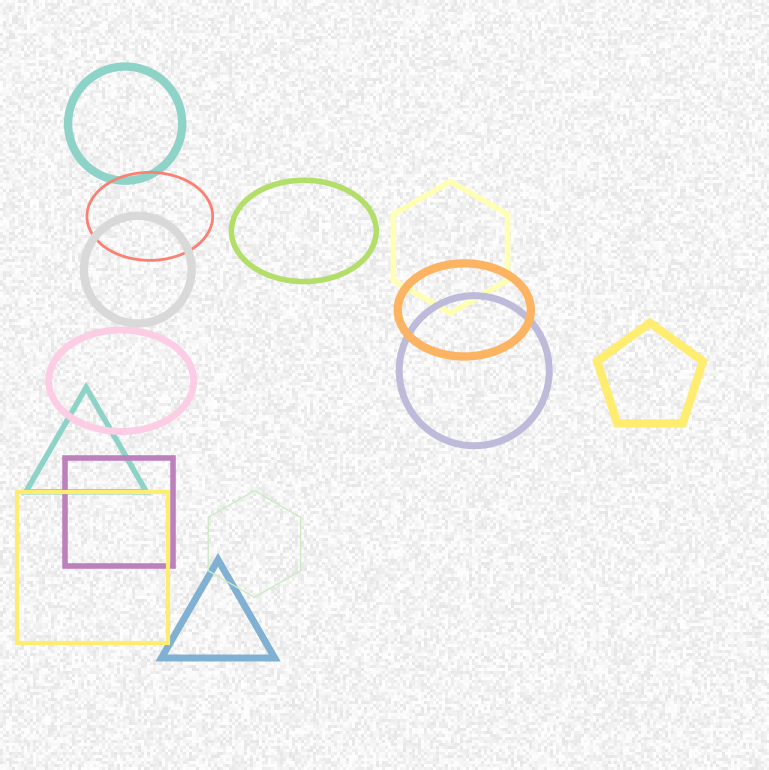[{"shape": "triangle", "thickness": 2, "radius": 0.45, "center": [0.112, 0.406]}, {"shape": "circle", "thickness": 3, "radius": 0.37, "center": [0.163, 0.839]}, {"shape": "hexagon", "thickness": 2, "radius": 0.43, "center": [0.585, 0.679]}, {"shape": "circle", "thickness": 2.5, "radius": 0.49, "center": [0.616, 0.519]}, {"shape": "oval", "thickness": 1, "radius": 0.41, "center": [0.195, 0.719]}, {"shape": "triangle", "thickness": 2.5, "radius": 0.42, "center": [0.283, 0.188]}, {"shape": "oval", "thickness": 3, "radius": 0.43, "center": [0.603, 0.598]}, {"shape": "oval", "thickness": 2, "radius": 0.47, "center": [0.395, 0.7]}, {"shape": "oval", "thickness": 2.5, "radius": 0.47, "center": [0.157, 0.505]}, {"shape": "circle", "thickness": 3, "radius": 0.35, "center": [0.179, 0.65]}, {"shape": "square", "thickness": 2, "radius": 0.35, "center": [0.155, 0.335]}, {"shape": "hexagon", "thickness": 0.5, "radius": 0.35, "center": [0.33, 0.293]}, {"shape": "square", "thickness": 1.5, "radius": 0.49, "center": [0.12, 0.263]}, {"shape": "pentagon", "thickness": 3, "radius": 0.36, "center": [0.844, 0.509]}]